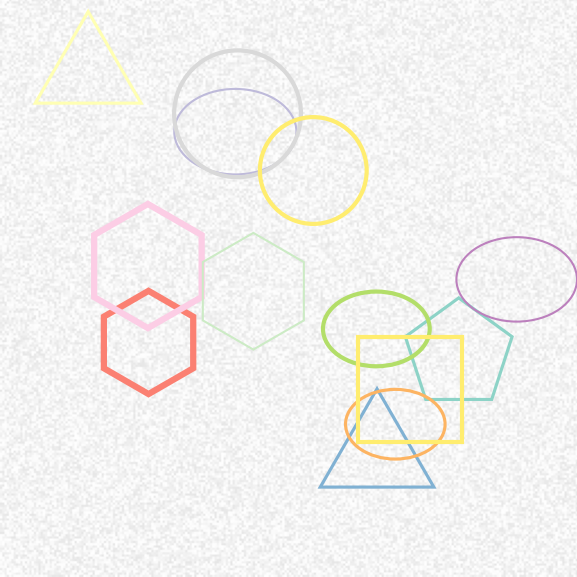[{"shape": "pentagon", "thickness": 1.5, "radius": 0.49, "center": [0.794, 0.386]}, {"shape": "triangle", "thickness": 1.5, "radius": 0.53, "center": [0.153, 0.873]}, {"shape": "oval", "thickness": 1, "radius": 0.53, "center": [0.407, 0.771]}, {"shape": "hexagon", "thickness": 3, "radius": 0.45, "center": [0.257, 0.406]}, {"shape": "triangle", "thickness": 1.5, "radius": 0.57, "center": [0.653, 0.212]}, {"shape": "oval", "thickness": 1.5, "radius": 0.43, "center": [0.685, 0.265]}, {"shape": "oval", "thickness": 2, "radius": 0.46, "center": [0.652, 0.43]}, {"shape": "hexagon", "thickness": 3, "radius": 0.54, "center": [0.256, 0.538]}, {"shape": "circle", "thickness": 2, "radius": 0.55, "center": [0.411, 0.802]}, {"shape": "oval", "thickness": 1, "radius": 0.52, "center": [0.895, 0.515]}, {"shape": "hexagon", "thickness": 1, "radius": 0.51, "center": [0.439, 0.495]}, {"shape": "square", "thickness": 2, "radius": 0.45, "center": [0.709, 0.325]}, {"shape": "circle", "thickness": 2, "radius": 0.46, "center": [0.542, 0.704]}]